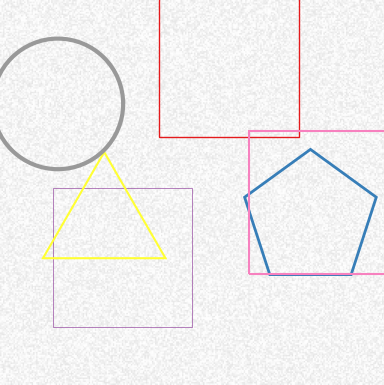[{"shape": "square", "thickness": 1, "radius": 0.91, "center": [0.595, 0.827]}, {"shape": "pentagon", "thickness": 2, "radius": 0.9, "center": [0.806, 0.432]}, {"shape": "square", "thickness": 0.5, "radius": 0.9, "center": [0.318, 0.331]}, {"shape": "triangle", "thickness": 1.5, "radius": 0.92, "center": [0.271, 0.421]}, {"shape": "square", "thickness": 1.5, "radius": 0.93, "center": [0.834, 0.474]}, {"shape": "circle", "thickness": 3, "radius": 0.85, "center": [0.15, 0.73]}]